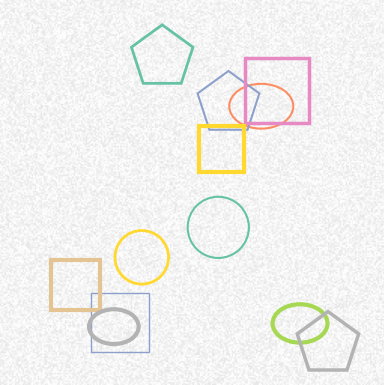[{"shape": "circle", "thickness": 1.5, "radius": 0.4, "center": [0.567, 0.409]}, {"shape": "pentagon", "thickness": 2, "radius": 0.42, "center": [0.421, 0.852]}, {"shape": "oval", "thickness": 1.5, "radius": 0.42, "center": [0.679, 0.724]}, {"shape": "square", "thickness": 1, "radius": 0.38, "center": [0.312, 0.162]}, {"shape": "pentagon", "thickness": 1.5, "radius": 0.42, "center": [0.593, 0.731]}, {"shape": "square", "thickness": 2.5, "radius": 0.42, "center": [0.72, 0.765]}, {"shape": "oval", "thickness": 3, "radius": 0.36, "center": [0.779, 0.16]}, {"shape": "circle", "thickness": 2, "radius": 0.35, "center": [0.368, 0.332]}, {"shape": "square", "thickness": 3, "radius": 0.3, "center": [0.575, 0.612]}, {"shape": "square", "thickness": 3, "radius": 0.32, "center": [0.196, 0.259]}, {"shape": "oval", "thickness": 3, "radius": 0.32, "center": [0.296, 0.152]}, {"shape": "pentagon", "thickness": 2.5, "radius": 0.42, "center": [0.852, 0.107]}]